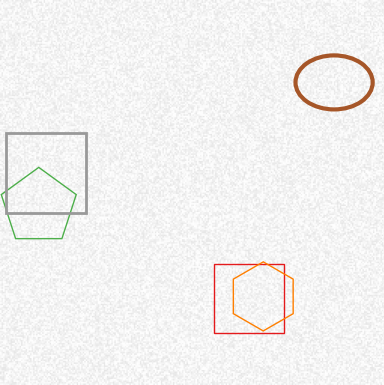[{"shape": "square", "thickness": 1, "radius": 0.45, "center": [0.647, 0.225]}, {"shape": "pentagon", "thickness": 1, "radius": 0.51, "center": [0.101, 0.463]}, {"shape": "hexagon", "thickness": 1, "radius": 0.45, "center": [0.684, 0.23]}, {"shape": "oval", "thickness": 3, "radius": 0.5, "center": [0.868, 0.786]}, {"shape": "square", "thickness": 2, "radius": 0.52, "center": [0.119, 0.55]}]